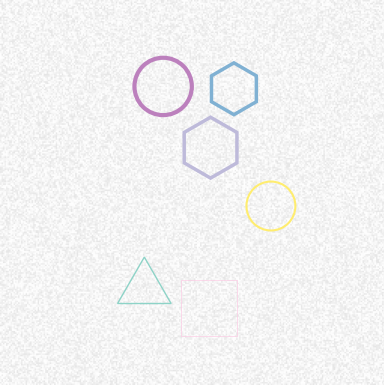[{"shape": "triangle", "thickness": 1, "radius": 0.4, "center": [0.375, 0.252]}, {"shape": "hexagon", "thickness": 2.5, "radius": 0.4, "center": [0.547, 0.616]}, {"shape": "hexagon", "thickness": 2.5, "radius": 0.34, "center": [0.608, 0.769]}, {"shape": "square", "thickness": 0.5, "radius": 0.36, "center": [0.543, 0.199]}, {"shape": "circle", "thickness": 3, "radius": 0.37, "center": [0.424, 0.775]}, {"shape": "circle", "thickness": 1.5, "radius": 0.32, "center": [0.704, 0.465]}]